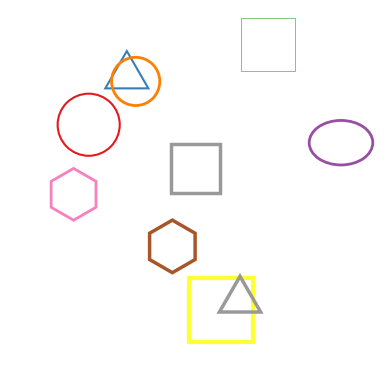[{"shape": "circle", "thickness": 1.5, "radius": 0.4, "center": [0.23, 0.676]}, {"shape": "triangle", "thickness": 1.5, "radius": 0.32, "center": [0.329, 0.803]}, {"shape": "square", "thickness": 0.5, "radius": 0.35, "center": [0.696, 0.885]}, {"shape": "oval", "thickness": 2, "radius": 0.41, "center": [0.886, 0.629]}, {"shape": "circle", "thickness": 2, "radius": 0.31, "center": [0.352, 0.789]}, {"shape": "square", "thickness": 3, "radius": 0.41, "center": [0.574, 0.194]}, {"shape": "hexagon", "thickness": 2.5, "radius": 0.34, "center": [0.448, 0.36]}, {"shape": "hexagon", "thickness": 2, "radius": 0.34, "center": [0.191, 0.495]}, {"shape": "square", "thickness": 2.5, "radius": 0.32, "center": [0.508, 0.562]}, {"shape": "triangle", "thickness": 2.5, "radius": 0.31, "center": [0.623, 0.221]}]